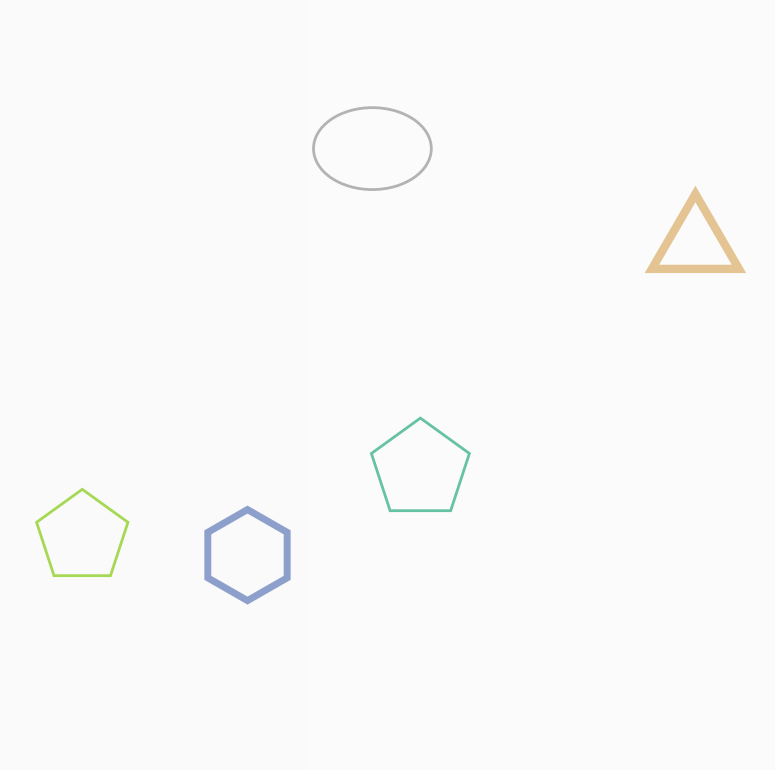[{"shape": "pentagon", "thickness": 1, "radius": 0.33, "center": [0.542, 0.391]}, {"shape": "hexagon", "thickness": 2.5, "radius": 0.3, "center": [0.319, 0.279]}, {"shape": "pentagon", "thickness": 1, "radius": 0.31, "center": [0.106, 0.303]}, {"shape": "triangle", "thickness": 3, "radius": 0.32, "center": [0.897, 0.683]}, {"shape": "oval", "thickness": 1, "radius": 0.38, "center": [0.481, 0.807]}]